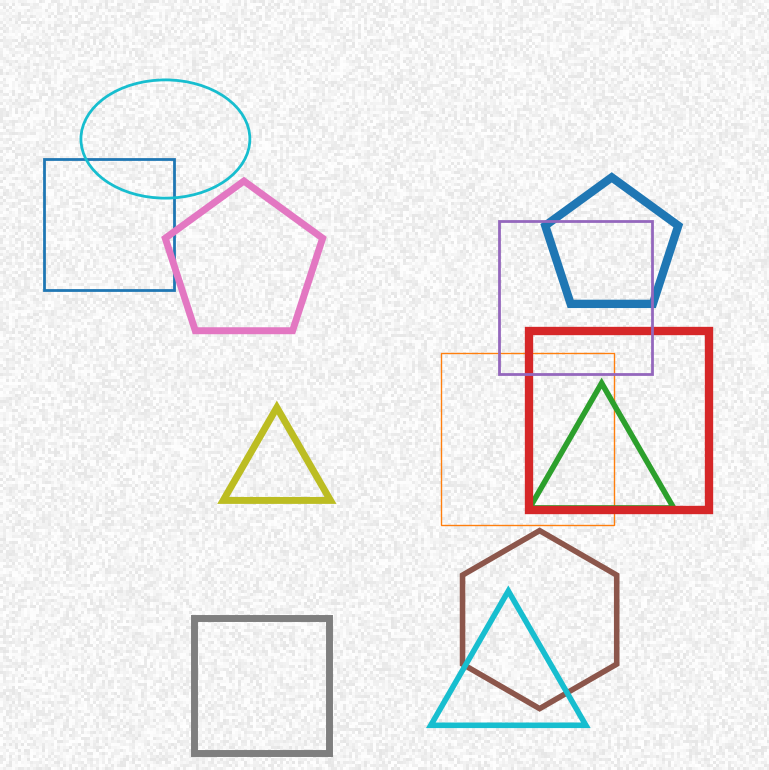[{"shape": "square", "thickness": 1, "radius": 0.42, "center": [0.141, 0.709]}, {"shape": "pentagon", "thickness": 3, "radius": 0.45, "center": [0.794, 0.679]}, {"shape": "square", "thickness": 0.5, "radius": 0.56, "center": [0.685, 0.43]}, {"shape": "triangle", "thickness": 2, "radius": 0.54, "center": [0.781, 0.394]}, {"shape": "square", "thickness": 3, "radius": 0.58, "center": [0.804, 0.454]}, {"shape": "square", "thickness": 1, "radius": 0.49, "center": [0.748, 0.614]}, {"shape": "hexagon", "thickness": 2, "radius": 0.58, "center": [0.701, 0.195]}, {"shape": "pentagon", "thickness": 2.5, "radius": 0.54, "center": [0.317, 0.657]}, {"shape": "square", "thickness": 2.5, "radius": 0.44, "center": [0.34, 0.11]}, {"shape": "triangle", "thickness": 2.5, "radius": 0.4, "center": [0.36, 0.39]}, {"shape": "triangle", "thickness": 2, "radius": 0.58, "center": [0.66, 0.116]}, {"shape": "oval", "thickness": 1, "radius": 0.55, "center": [0.215, 0.819]}]